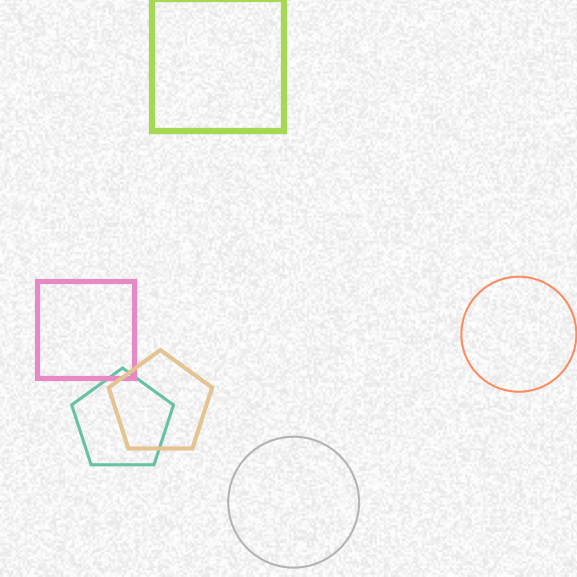[{"shape": "pentagon", "thickness": 1.5, "radius": 0.46, "center": [0.212, 0.269]}, {"shape": "circle", "thickness": 1, "radius": 0.5, "center": [0.898, 0.42]}, {"shape": "square", "thickness": 2.5, "radius": 0.42, "center": [0.149, 0.429]}, {"shape": "square", "thickness": 3, "radius": 0.57, "center": [0.378, 0.886]}, {"shape": "pentagon", "thickness": 2, "radius": 0.47, "center": [0.278, 0.299]}, {"shape": "circle", "thickness": 1, "radius": 0.57, "center": [0.508, 0.13]}]